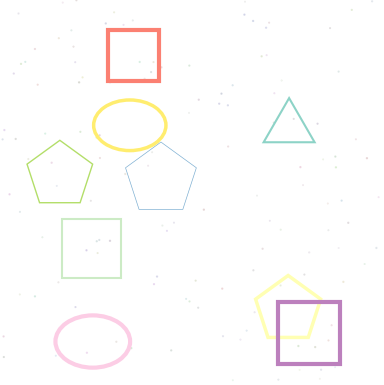[{"shape": "triangle", "thickness": 1.5, "radius": 0.38, "center": [0.751, 0.669]}, {"shape": "pentagon", "thickness": 2.5, "radius": 0.44, "center": [0.748, 0.195]}, {"shape": "square", "thickness": 3, "radius": 0.33, "center": [0.346, 0.855]}, {"shape": "pentagon", "thickness": 0.5, "radius": 0.48, "center": [0.418, 0.534]}, {"shape": "pentagon", "thickness": 1, "radius": 0.45, "center": [0.155, 0.546]}, {"shape": "oval", "thickness": 3, "radius": 0.48, "center": [0.241, 0.113]}, {"shape": "square", "thickness": 3, "radius": 0.4, "center": [0.802, 0.135]}, {"shape": "square", "thickness": 1.5, "radius": 0.38, "center": [0.238, 0.354]}, {"shape": "oval", "thickness": 2.5, "radius": 0.47, "center": [0.337, 0.675]}]